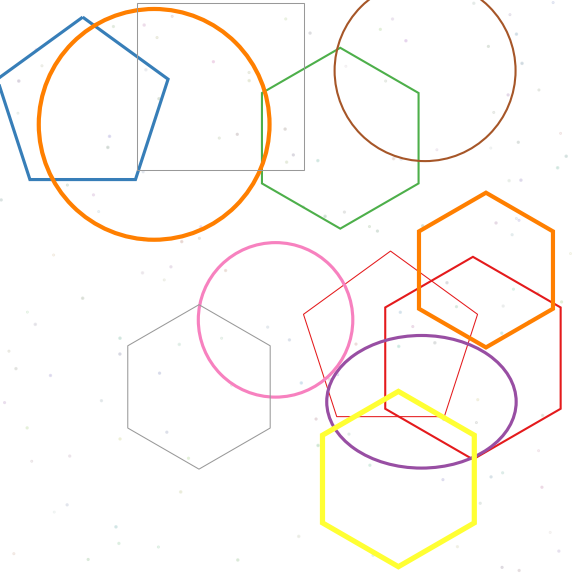[{"shape": "pentagon", "thickness": 0.5, "radius": 0.79, "center": [0.676, 0.406]}, {"shape": "hexagon", "thickness": 1, "radius": 0.88, "center": [0.819, 0.379]}, {"shape": "pentagon", "thickness": 1.5, "radius": 0.78, "center": [0.143, 0.814]}, {"shape": "hexagon", "thickness": 1, "radius": 0.78, "center": [0.589, 0.76]}, {"shape": "oval", "thickness": 1.5, "radius": 0.82, "center": [0.73, 0.303]}, {"shape": "hexagon", "thickness": 2, "radius": 0.67, "center": [0.842, 0.531]}, {"shape": "circle", "thickness": 2, "radius": 1.0, "center": [0.267, 0.784]}, {"shape": "hexagon", "thickness": 2.5, "radius": 0.76, "center": [0.69, 0.17]}, {"shape": "circle", "thickness": 1, "radius": 0.78, "center": [0.736, 0.877]}, {"shape": "circle", "thickness": 1.5, "radius": 0.67, "center": [0.477, 0.445]}, {"shape": "square", "thickness": 0.5, "radius": 0.72, "center": [0.382, 0.849]}, {"shape": "hexagon", "thickness": 0.5, "radius": 0.71, "center": [0.345, 0.329]}]